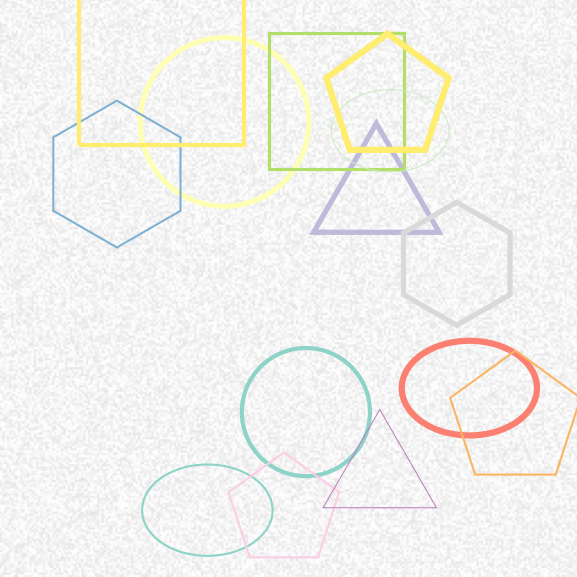[{"shape": "oval", "thickness": 1, "radius": 0.57, "center": [0.359, 0.116]}, {"shape": "circle", "thickness": 2, "radius": 0.55, "center": [0.53, 0.286]}, {"shape": "circle", "thickness": 2.5, "radius": 0.73, "center": [0.389, 0.788]}, {"shape": "triangle", "thickness": 2.5, "radius": 0.63, "center": [0.652, 0.66]}, {"shape": "oval", "thickness": 3, "radius": 0.59, "center": [0.813, 0.327]}, {"shape": "hexagon", "thickness": 1, "radius": 0.64, "center": [0.202, 0.698]}, {"shape": "pentagon", "thickness": 1, "radius": 0.59, "center": [0.893, 0.273]}, {"shape": "square", "thickness": 1.5, "radius": 0.59, "center": [0.583, 0.824]}, {"shape": "pentagon", "thickness": 1, "radius": 0.5, "center": [0.492, 0.115]}, {"shape": "hexagon", "thickness": 2.5, "radius": 0.53, "center": [0.791, 0.542]}, {"shape": "triangle", "thickness": 0.5, "radius": 0.57, "center": [0.658, 0.177]}, {"shape": "oval", "thickness": 0.5, "radius": 0.51, "center": [0.676, 0.773]}, {"shape": "square", "thickness": 2, "radius": 0.71, "center": [0.28, 0.891]}, {"shape": "pentagon", "thickness": 3, "radius": 0.56, "center": [0.671, 0.83]}]